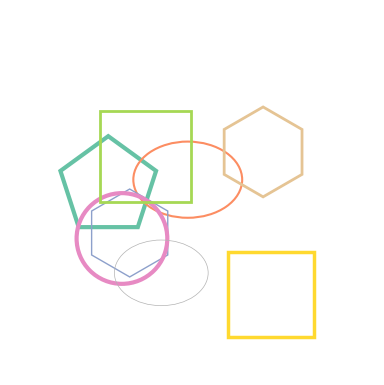[{"shape": "pentagon", "thickness": 3, "radius": 0.65, "center": [0.281, 0.516]}, {"shape": "oval", "thickness": 1.5, "radius": 0.71, "center": [0.488, 0.533]}, {"shape": "hexagon", "thickness": 1, "radius": 0.57, "center": [0.337, 0.395]}, {"shape": "circle", "thickness": 3, "radius": 0.59, "center": [0.317, 0.381]}, {"shape": "square", "thickness": 2, "radius": 0.59, "center": [0.377, 0.593]}, {"shape": "square", "thickness": 2.5, "radius": 0.55, "center": [0.703, 0.235]}, {"shape": "hexagon", "thickness": 2, "radius": 0.58, "center": [0.683, 0.605]}, {"shape": "oval", "thickness": 0.5, "radius": 0.61, "center": [0.419, 0.291]}]